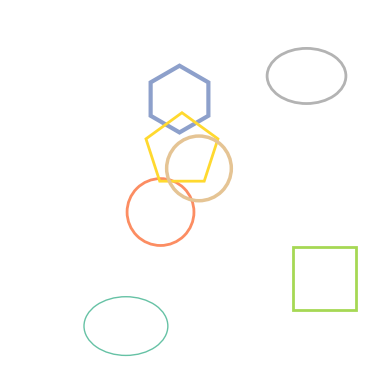[{"shape": "oval", "thickness": 1, "radius": 0.54, "center": [0.327, 0.153]}, {"shape": "circle", "thickness": 2, "radius": 0.43, "center": [0.417, 0.449]}, {"shape": "hexagon", "thickness": 3, "radius": 0.43, "center": [0.466, 0.743]}, {"shape": "square", "thickness": 2, "radius": 0.41, "center": [0.842, 0.277]}, {"shape": "pentagon", "thickness": 2, "radius": 0.49, "center": [0.473, 0.609]}, {"shape": "circle", "thickness": 2.5, "radius": 0.42, "center": [0.517, 0.563]}, {"shape": "oval", "thickness": 2, "radius": 0.51, "center": [0.796, 0.803]}]